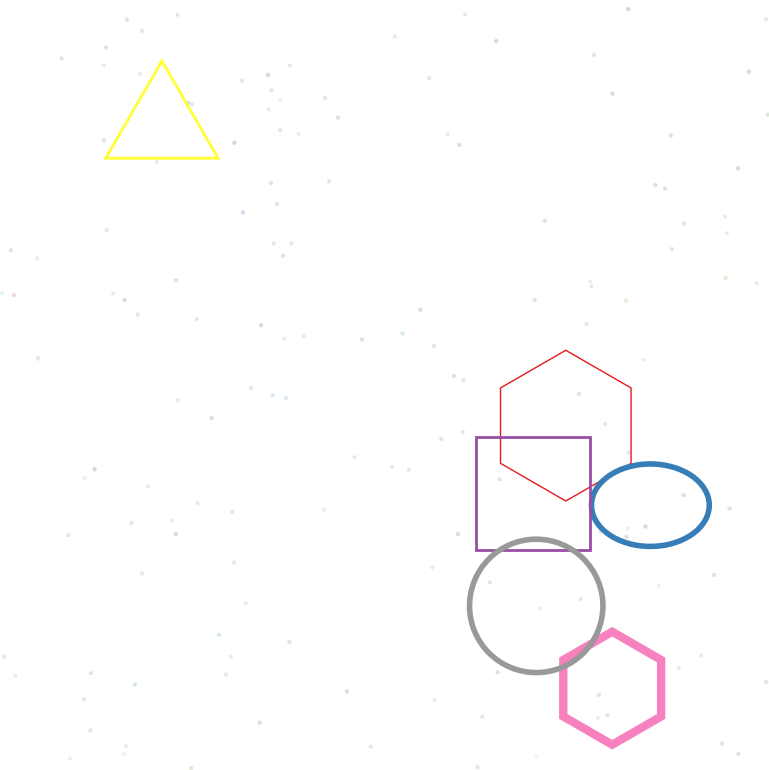[{"shape": "hexagon", "thickness": 0.5, "radius": 0.49, "center": [0.735, 0.447]}, {"shape": "oval", "thickness": 2, "radius": 0.38, "center": [0.845, 0.344]}, {"shape": "square", "thickness": 1, "radius": 0.37, "center": [0.692, 0.359]}, {"shape": "triangle", "thickness": 1, "radius": 0.42, "center": [0.21, 0.837]}, {"shape": "hexagon", "thickness": 3, "radius": 0.37, "center": [0.795, 0.106]}, {"shape": "circle", "thickness": 2, "radius": 0.43, "center": [0.696, 0.213]}]